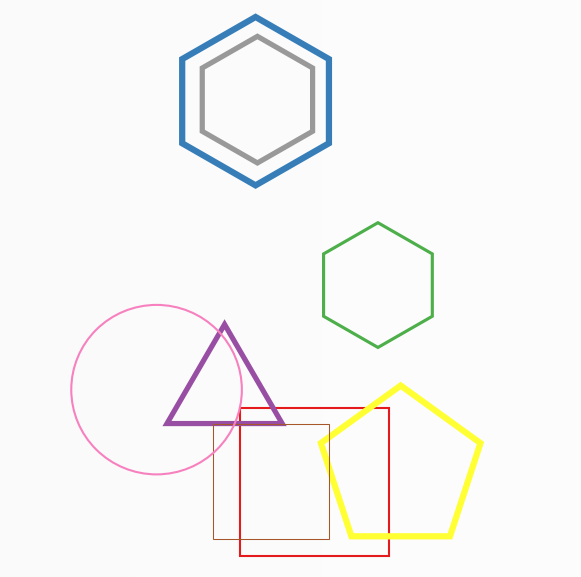[{"shape": "square", "thickness": 1, "radius": 0.64, "center": [0.541, 0.164]}, {"shape": "hexagon", "thickness": 3, "radius": 0.73, "center": [0.44, 0.824]}, {"shape": "hexagon", "thickness": 1.5, "radius": 0.54, "center": [0.65, 0.505]}, {"shape": "triangle", "thickness": 2.5, "radius": 0.57, "center": [0.386, 0.323]}, {"shape": "pentagon", "thickness": 3, "radius": 0.72, "center": [0.689, 0.187]}, {"shape": "square", "thickness": 0.5, "radius": 0.5, "center": [0.467, 0.165]}, {"shape": "circle", "thickness": 1, "radius": 0.73, "center": [0.269, 0.324]}, {"shape": "hexagon", "thickness": 2.5, "radius": 0.55, "center": [0.443, 0.827]}]